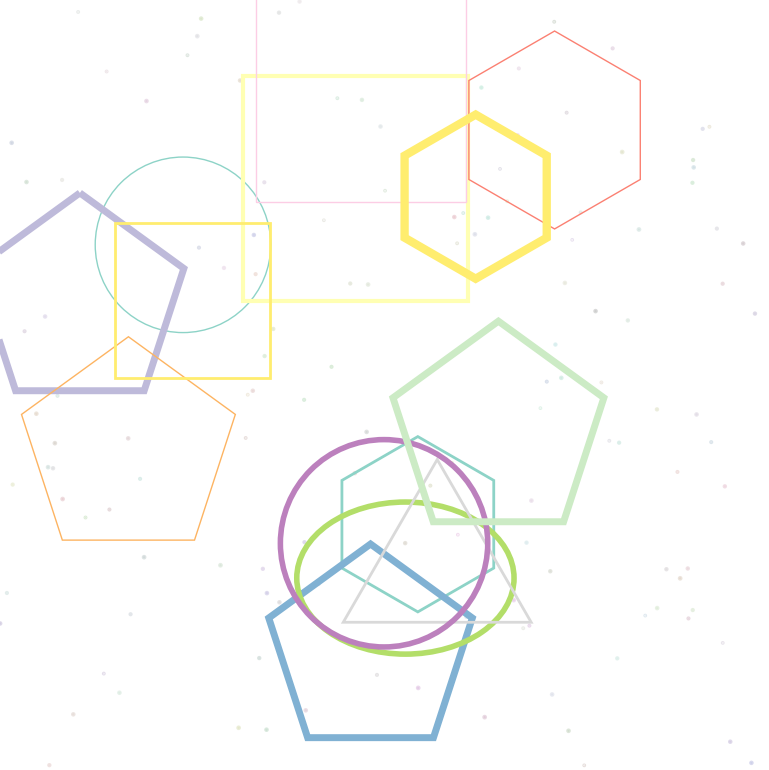[{"shape": "hexagon", "thickness": 1, "radius": 0.57, "center": [0.543, 0.319]}, {"shape": "circle", "thickness": 0.5, "radius": 0.57, "center": [0.238, 0.682]}, {"shape": "square", "thickness": 1.5, "radius": 0.73, "center": [0.461, 0.755]}, {"shape": "pentagon", "thickness": 2.5, "radius": 0.71, "center": [0.104, 0.607]}, {"shape": "hexagon", "thickness": 0.5, "radius": 0.64, "center": [0.72, 0.831]}, {"shape": "pentagon", "thickness": 2.5, "radius": 0.7, "center": [0.481, 0.154]}, {"shape": "pentagon", "thickness": 0.5, "radius": 0.73, "center": [0.167, 0.417]}, {"shape": "oval", "thickness": 2, "radius": 0.71, "center": [0.526, 0.249]}, {"shape": "square", "thickness": 0.5, "radius": 0.68, "center": [0.469, 0.874]}, {"shape": "triangle", "thickness": 1, "radius": 0.7, "center": [0.568, 0.262]}, {"shape": "circle", "thickness": 2, "radius": 0.67, "center": [0.499, 0.294]}, {"shape": "pentagon", "thickness": 2.5, "radius": 0.72, "center": [0.647, 0.439]}, {"shape": "square", "thickness": 1, "radius": 0.5, "center": [0.25, 0.61]}, {"shape": "hexagon", "thickness": 3, "radius": 0.53, "center": [0.618, 0.745]}]